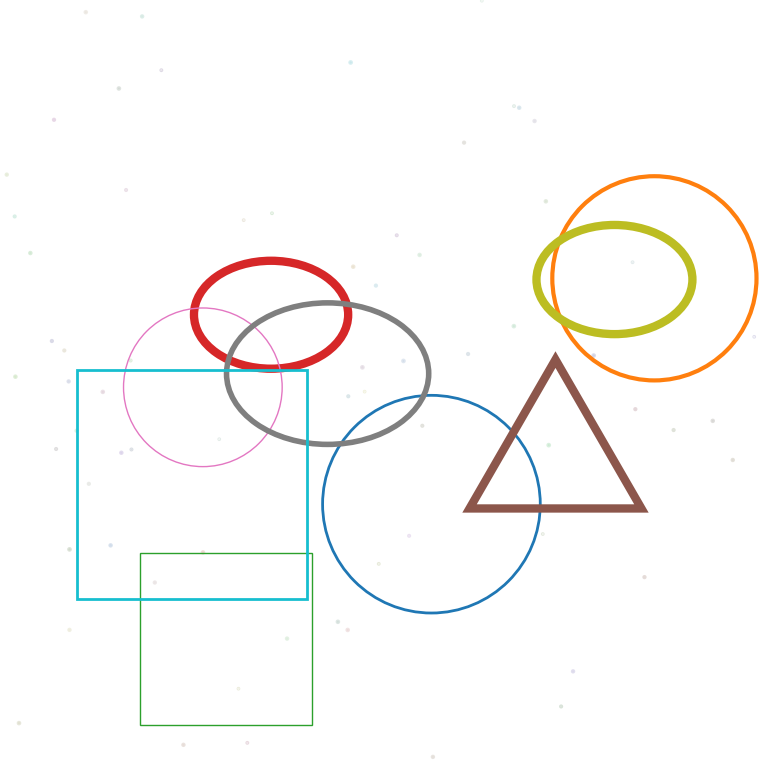[{"shape": "circle", "thickness": 1, "radius": 0.71, "center": [0.56, 0.345]}, {"shape": "circle", "thickness": 1.5, "radius": 0.66, "center": [0.85, 0.639]}, {"shape": "square", "thickness": 0.5, "radius": 0.56, "center": [0.293, 0.17]}, {"shape": "oval", "thickness": 3, "radius": 0.5, "center": [0.352, 0.591]}, {"shape": "triangle", "thickness": 3, "radius": 0.64, "center": [0.721, 0.404]}, {"shape": "circle", "thickness": 0.5, "radius": 0.52, "center": [0.263, 0.497]}, {"shape": "oval", "thickness": 2, "radius": 0.66, "center": [0.425, 0.515]}, {"shape": "oval", "thickness": 3, "radius": 0.51, "center": [0.798, 0.637]}, {"shape": "square", "thickness": 1, "radius": 0.75, "center": [0.25, 0.37]}]